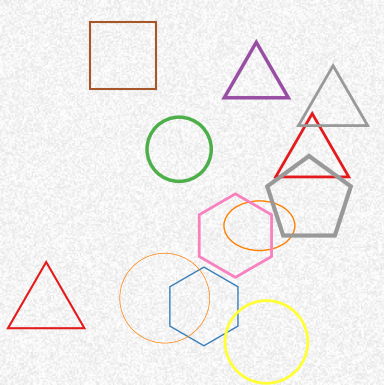[{"shape": "triangle", "thickness": 2, "radius": 0.55, "center": [0.811, 0.595]}, {"shape": "triangle", "thickness": 1.5, "radius": 0.57, "center": [0.12, 0.205]}, {"shape": "hexagon", "thickness": 1, "radius": 0.51, "center": [0.53, 0.204]}, {"shape": "circle", "thickness": 2.5, "radius": 0.42, "center": [0.465, 0.612]}, {"shape": "triangle", "thickness": 2.5, "radius": 0.48, "center": [0.666, 0.794]}, {"shape": "oval", "thickness": 1, "radius": 0.46, "center": [0.674, 0.414]}, {"shape": "circle", "thickness": 0.5, "radius": 0.58, "center": [0.428, 0.226]}, {"shape": "circle", "thickness": 2, "radius": 0.54, "center": [0.692, 0.112]}, {"shape": "square", "thickness": 1.5, "radius": 0.43, "center": [0.319, 0.856]}, {"shape": "hexagon", "thickness": 2, "radius": 0.54, "center": [0.611, 0.388]}, {"shape": "pentagon", "thickness": 3, "radius": 0.57, "center": [0.803, 0.481]}, {"shape": "triangle", "thickness": 2, "radius": 0.52, "center": [0.865, 0.726]}]